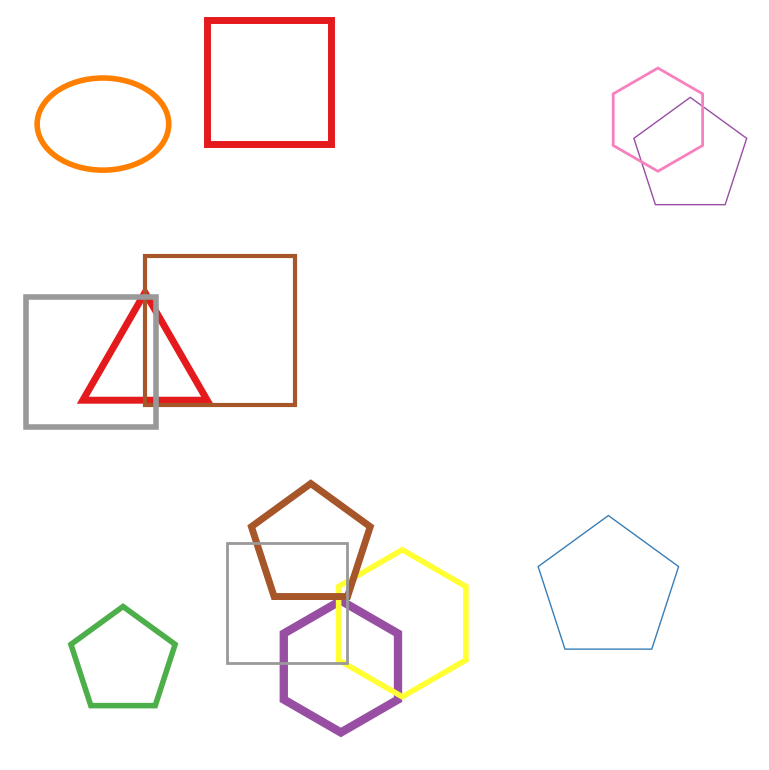[{"shape": "triangle", "thickness": 2.5, "radius": 0.47, "center": [0.188, 0.527]}, {"shape": "square", "thickness": 2.5, "radius": 0.4, "center": [0.349, 0.894]}, {"shape": "pentagon", "thickness": 0.5, "radius": 0.48, "center": [0.79, 0.235]}, {"shape": "pentagon", "thickness": 2, "radius": 0.36, "center": [0.16, 0.141]}, {"shape": "hexagon", "thickness": 3, "radius": 0.43, "center": [0.443, 0.134]}, {"shape": "pentagon", "thickness": 0.5, "radius": 0.39, "center": [0.896, 0.797]}, {"shape": "oval", "thickness": 2, "radius": 0.43, "center": [0.134, 0.839]}, {"shape": "hexagon", "thickness": 2, "radius": 0.48, "center": [0.522, 0.191]}, {"shape": "pentagon", "thickness": 2.5, "radius": 0.41, "center": [0.404, 0.291]}, {"shape": "square", "thickness": 1.5, "radius": 0.48, "center": [0.286, 0.571]}, {"shape": "hexagon", "thickness": 1, "radius": 0.34, "center": [0.854, 0.845]}, {"shape": "square", "thickness": 2, "radius": 0.42, "center": [0.118, 0.53]}, {"shape": "square", "thickness": 1, "radius": 0.39, "center": [0.373, 0.217]}]